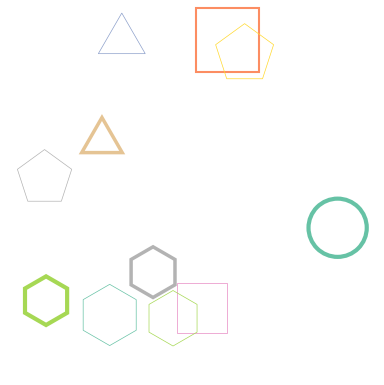[{"shape": "circle", "thickness": 3, "radius": 0.38, "center": [0.877, 0.408]}, {"shape": "hexagon", "thickness": 0.5, "radius": 0.4, "center": [0.285, 0.182]}, {"shape": "square", "thickness": 1.5, "radius": 0.41, "center": [0.591, 0.896]}, {"shape": "triangle", "thickness": 0.5, "radius": 0.35, "center": [0.316, 0.896]}, {"shape": "square", "thickness": 0.5, "radius": 0.32, "center": [0.525, 0.2]}, {"shape": "hexagon", "thickness": 0.5, "radius": 0.36, "center": [0.449, 0.173]}, {"shape": "hexagon", "thickness": 3, "radius": 0.32, "center": [0.12, 0.219]}, {"shape": "pentagon", "thickness": 0.5, "radius": 0.4, "center": [0.635, 0.859]}, {"shape": "triangle", "thickness": 2.5, "radius": 0.3, "center": [0.265, 0.634]}, {"shape": "pentagon", "thickness": 0.5, "radius": 0.37, "center": [0.116, 0.537]}, {"shape": "hexagon", "thickness": 2.5, "radius": 0.33, "center": [0.398, 0.293]}]